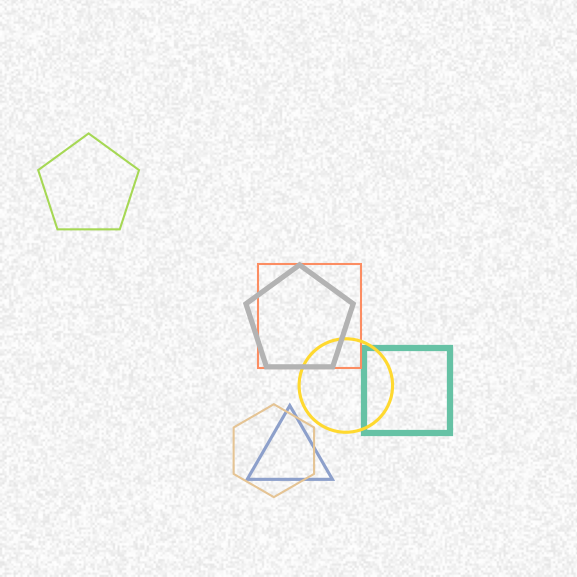[{"shape": "square", "thickness": 3, "radius": 0.37, "center": [0.705, 0.323]}, {"shape": "square", "thickness": 1, "radius": 0.45, "center": [0.536, 0.452]}, {"shape": "triangle", "thickness": 1.5, "radius": 0.43, "center": [0.502, 0.212]}, {"shape": "pentagon", "thickness": 1, "radius": 0.46, "center": [0.153, 0.676]}, {"shape": "circle", "thickness": 1.5, "radius": 0.4, "center": [0.599, 0.332]}, {"shape": "hexagon", "thickness": 1, "radius": 0.4, "center": [0.474, 0.219]}, {"shape": "pentagon", "thickness": 2.5, "radius": 0.49, "center": [0.519, 0.443]}]